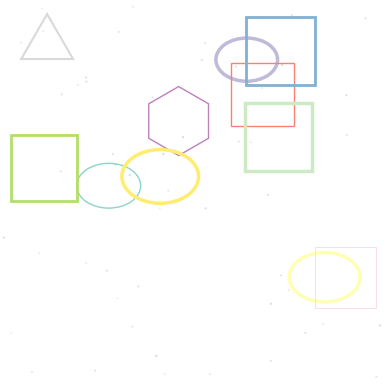[{"shape": "oval", "thickness": 1, "radius": 0.42, "center": [0.282, 0.518]}, {"shape": "oval", "thickness": 2.5, "radius": 0.46, "center": [0.843, 0.28]}, {"shape": "oval", "thickness": 2.5, "radius": 0.4, "center": [0.641, 0.845]}, {"shape": "square", "thickness": 1, "radius": 0.41, "center": [0.682, 0.755]}, {"shape": "square", "thickness": 2, "radius": 0.45, "center": [0.729, 0.868]}, {"shape": "square", "thickness": 2, "radius": 0.43, "center": [0.114, 0.564]}, {"shape": "square", "thickness": 0.5, "radius": 0.4, "center": [0.897, 0.28]}, {"shape": "triangle", "thickness": 1.5, "radius": 0.39, "center": [0.122, 0.886]}, {"shape": "hexagon", "thickness": 1, "radius": 0.45, "center": [0.464, 0.686]}, {"shape": "square", "thickness": 2.5, "radius": 0.44, "center": [0.723, 0.644]}, {"shape": "oval", "thickness": 2.5, "radius": 0.5, "center": [0.416, 0.542]}]